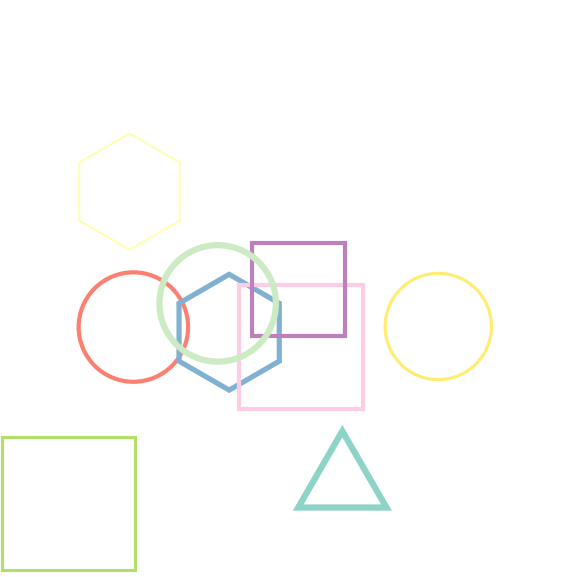[{"shape": "triangle", "thickness": 3, "radius": 0.44, "center": [0.593, 0.164]}, {"shape": "hexagon", "thickness": 1, "radius": 0.5, "center": [0.224, 0.667]}, {"shape": "circle", "thickness": 2, "radius": 0.47, "center": [0.231, 0.433]}, {"shape": "hexagon", "thickness": 2.5, "radius": 0.5, "center": [0.397, 0.424]}, {"shape": "square", "thickness": 1.5, "radius": 0.58, "center": [0.118, 0.127]}, {"shape": "square", "thickness": 2, "radius": 0.54, "center": [0.522, 0.398]}, {"shape": "square", "thickness": 2, "radius": 0.4, "center": [0.516, 0.497]}, {"shape": "circle", "thickness": 3, "radius": 0.5, "center": [0.377, 0.474]}, {"shape": "circle", "thickness": 1.5, "radius": 0.46, "center": [0.759, 0.434]}]